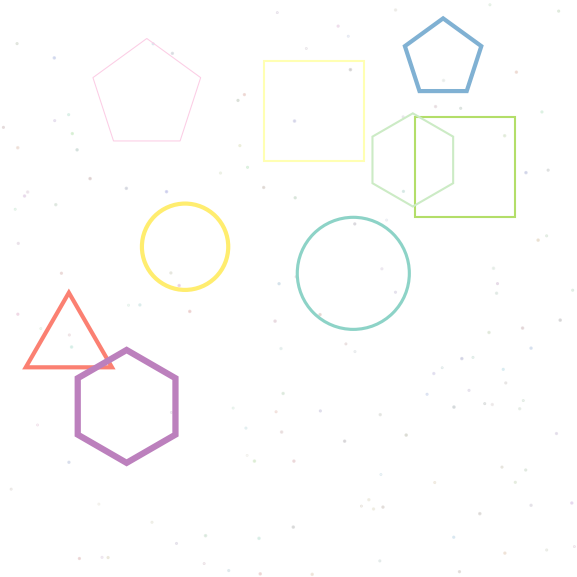[{"shape": "circle", "thickness": 1.5, "radius": 0.49, "center": [0.612, 0.526]}, {"shape": "square", "thickness": 1, "radius": 0.43, "center": [0.544, 0.806]}, {"shape": "triangle", "thickness": 2, "radius": 0.43, "center": [0.119, 0.406]}, {"shape": "pentagon", "thickness": 2, "radius": 0.35, "center": [0.767, 0.898]}, {"shape": "square", "thickness": 1, "radius": 0.43, "center": [0.805, 0.71]}, {"shape": "pentagon", "thickness": 0.5, "radius": 0.49, "center": [0.254, 0.834]}, {"shape": "hexagon", "thickness": 3, "radius": 0.49, "center": [0.219, 0.295]}, {"shape": "hexagon", "thickness": 1, "radius": 0.4, "center": [0.715, 0.722]}, {"shape": "circle", "thickness": 2, "radius": 0.37, "center": [0.32, 0.572]}]